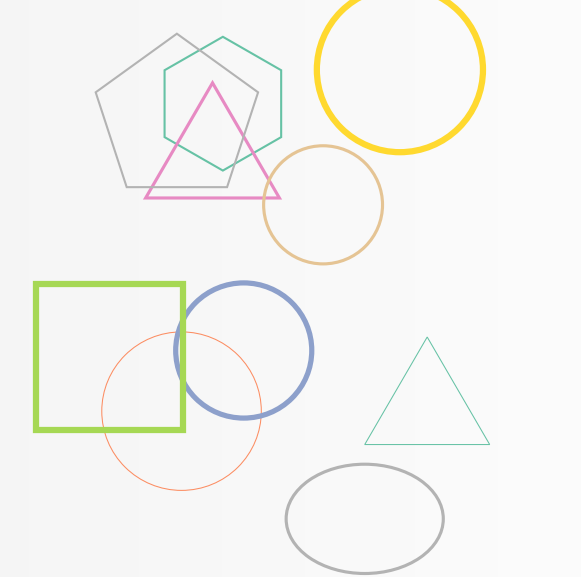[{"shape": "hexagon", "thickness": 1, "radius": 0.58, "center": [0.383, 0.82]}, {"shape": "triangle", "thickness": 0.5, "radius": 0.62, "center": [0.735, 0.291]}, {"shape": "circle", "thickness": 0.5, "radius": 0.69, "center": [0.312, 0.287]}, {"shape": "circle", "thickness": 2.5, "radius": 0.59, "center": [0.419, 0.392]}, {"shape": "triangle", "thickness": 1.5, "radius": 0.66, "center": [0.366, 0.723]}, {"shape": "square", "thickness": 3, "radius": 0.63, "center": [0.189, 0.38]}, {"shape": "circle", "thickness": 3, "radius": 0.71, "center": [0.688, 0.879]}, {"shape": "circle", "thickness": 1.5, "radius": 0.51, "center": [0.556, 0.644]}, {"shape": "oval", "thickness": 1.5, "radius": 0.68, "center": [0.627, 0.101]}, {"shape": "pentagon", "thickness": 1, "radius": 0.73, "center": [0.304, 0.794]}]